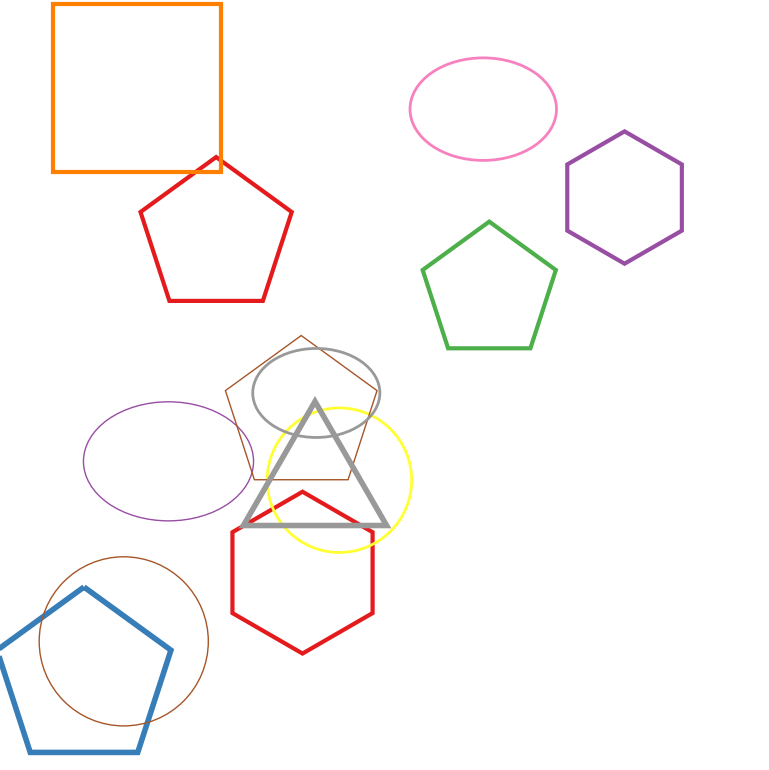[{"shape": "hexagon", "thickness": 1.5, "radius": 0.53, "center": [0.393, 0.256]}, {"shape": "pentagon", "thickness": 1.5, "radius": 0.52, "center": [0.281, 0.693]}, {"shape": "pentagon", "thickness": 2, "radius": 0.59, "center": [0.109, 0.119]}, {"shape": "pentagon", "thickness": 1.5, "radius": 0.45, "center": [0.635, 0.621]}, {"shape": "oval", "thickness": 0.5, "radius": 0.55, "center": [0.219, 0.401]}, {"shape": "hexagon", "thickness": 1.5, "radius": 0.43, "center": [0.811, 0.743]}, {"shape": "square", "thickness": 1.5, "radius": 0.54, "center": [0.177, 0.886]}, {"shape": "circle", "thickness": 1, "radius": 0.47, "center": [0.441, 0.376]}, {"shape": "circle", "thickness": 0.5, "radius": 0.55, "center": [0.161, 0.167]}, {"shape": "pentagon", "thickness": 0.5, "radius": 0.52, "center": [0.391, 0.461]}, {"shape": "oval", "thickness": 1, "radius": 0.48, "center": [0.628, 0.858]}, {"shape": "triangle", "thickness": 2, "radius": 0.54, "center": [0.409, 0.371]}, {"shape": "oval", "thickness": 1, "radius": 0.41, "center": [0.411, 0.49]}]